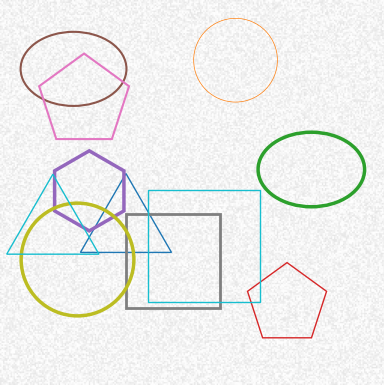[{"shape": "triangle", "thickness": 1, "radius": 0.68, "center": [0.327, 0.413]}, {"shape": "circle", "thickness": 0.5, "radius": 0.54, "center": [0.612, 0.844]}, {"shape": "oval", "thickness": 2.5, "radius": 0.69, "center": [0.809, 0.56]}, {"shape": "pentagon", "thickness": 1, "radius": 0.54, "center": [0.746, 0.21]}, {"shape": "hexagon", "thickness": 2.5, "radius": 0.52, "center": [0.232, 0.504]}, {"shape": "oval", "thickness": 1.5, "radius": 0.69, "center": [0.191, 0.821]}, {"shape": "pentagon", "thickness": 1.5, "radius": 0.61, "center": [0.218, 0.738]}, {"shape": "square", "thickness": 2, "radius": 0.61, "center": [0.45, 0.322]}, {"shape": "circle", "thickness": 2.5, "radius": 0.73, "center": [0.201, 0.326]}, {"shape": "square", "thickness": 1, "radius": 0.73, "center": [0.531, 0.361]}, {"shape": "triangle", "thickness": 1, "radius": 0.69, "center": [0.137, 0.409]}]